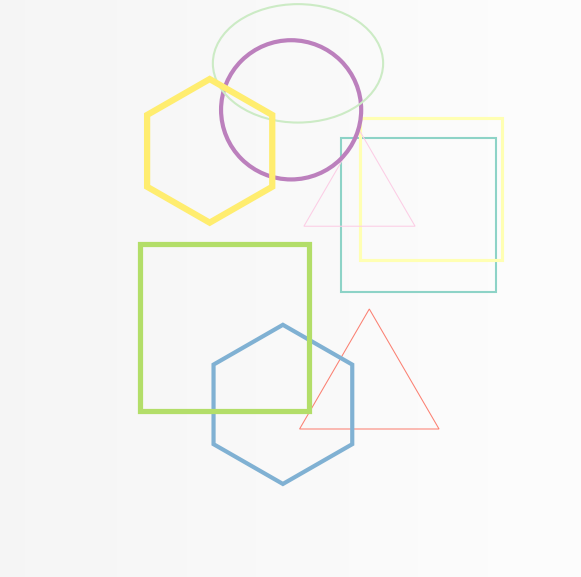[{"shape": "square", "thickness": 1, "radius": 0.67, "center": [0.72, 0.627]}, {"shape": "square", "thickness": 1.5, "radius": 0.61, "center": [0.742, 0.672]}, {"shape": "triangle", "thickness": 0.5, "radius": 0.69, "center": [0.635, 0.326]}, {"shape": "hexagon", "thickness": 2, "radius": 0.69, "center": [0.487, 0.299]}, {"shape": "square", "thickness": 2.5, "radius": 0.72, "center": [0.386, 0.431]}, {"shape": "triangle", "thickness": 0.5, "radius": 0.55, "center": [0.618, 0.663]}, {"shape": "circle", "thickness": 2, "radius": 0.6, "center": [0.501, 0.809]}, {"shape": "oval", "thickness": 1, "radius": 0.73, "center": [0.513, 0.889]}, {"shape": "hexagon", "thickness": 3, "radius": 0.62, "center": [0.361, 0.738]}]